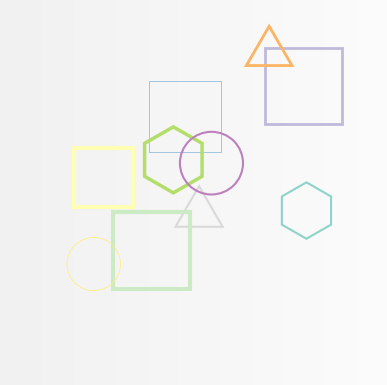[{"shape": "hexagon", "thickness": 1.5, "radius": 0.37, "center": [0.791, 0.453]}, {"shape": "square", "thickness": 3, "radius": 0.38, "center": [0.268, 0.54]}, {"shape": "square", "thickness": 2, "radius": 0.49, "center": [0.783, 0.777]}, {"shape": "square", "thickness": 0.5, "radius": 0.46, "center": [0.477, 0.698]}, {"shape": "triangle", "thickness": 2, "radius": 0.34, "center": [0.695, 0.864]}, {"shape": "hexagon", "thickness": 2.5, "radius": 0.43, "center": [0.447, 0.585]}, {"shape": "triangle", "thickness": 1.5, "radius": 0.35, "center": [0.514, 0.446]}, {"shape": "circle", "thickness": 1.5, "radius": 0.41, "center": [0.546, 0.576]}, {"shape": "square", "thickness": 3, "radius": 0.5, "center": [0.39, 0.349]}, {"shape": "circle", "thickness": 0.5, "radius": 0.35, "center": [0.242, 0.314]}]